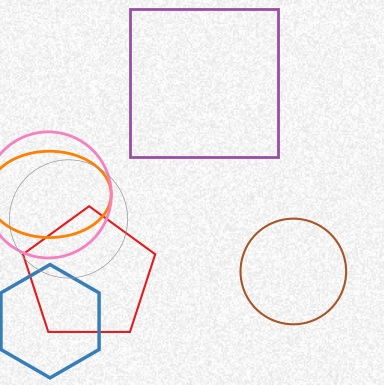[{"shape": "pentagon", "thickness": 1.5, "radius": 0.9, "center": [0.232, 0.284]}, {"shape": "hexagon", "thickness": 2.5, "radius": 0.74, "center": [0.13, 0.166]}, {"shape": "square", "thickness": 2, "radius": 0.96, "center": [0.53, 0.785]}, {"shape": "oval", "thickness": 2, "radius": 0.8, "center": [0.129, 0.495]}, {"shape": "circle", "thickness": 1.5, "radius": 0.69, "center": [0.762, 0.295]}, {"shape": "circle", "thickness": 2, "radius": 0.82, "center": [0.125, 0.494]}, {"shape": "circle", "thickness": 0.5, "radius": 0.77, "center": [0.178, 0.431]}]